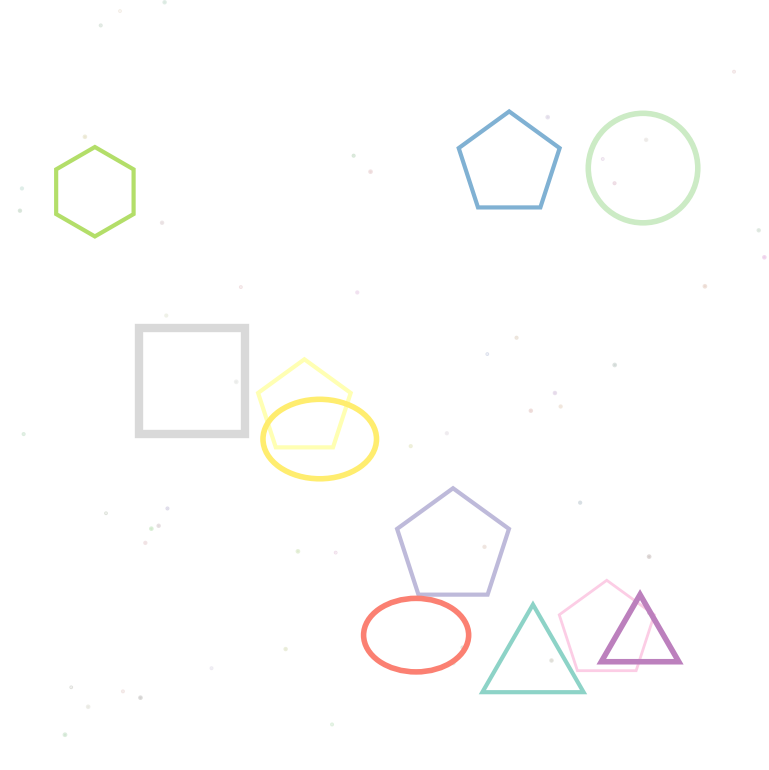[{"shape": "triangle", "thickness": 1.5, "radius": 0.38, "center": [0.692, 0.139]}, {"shape": "pentagon", "thickness": 1.5, "radius": 0.32, "center": [0.395, 0.47]}, {"shape": "pentagon", "thickness": 1.5, "radius": 0.38, "center": [0.588, 0.29]}, {"shape": "oval", "thickness": 2, "radius": 0.34, "center": [0.54, 0.175]}, {"shape": "pentagon", "thickness": 1.5, "radius": 0.34, "center": [0.661, 0.786]}, {"shape": "hexagon", "thickness": 1.5, "radius": 0.29, "center": [0.123, 0.751]}, {"shape": "pentagon", "thickness": 1, "radius": 0.32, "center": [0.788, 0.181]}, {"shape": "square", "thickness": 3, "radius": 0.34, "center": [0.249, 0.505]}, {"shape": "triangle", "thickness": 2, "radius": 0.29, "center": [0.831, 0.17]}, {"shape": "circle", "thickness": 2, "radius": 0.36, "center": [0.835, 0.782]}, {"shape": "oval", "thickness": 2, "radius": 0.37, "center": [0.415, 0.43]}]